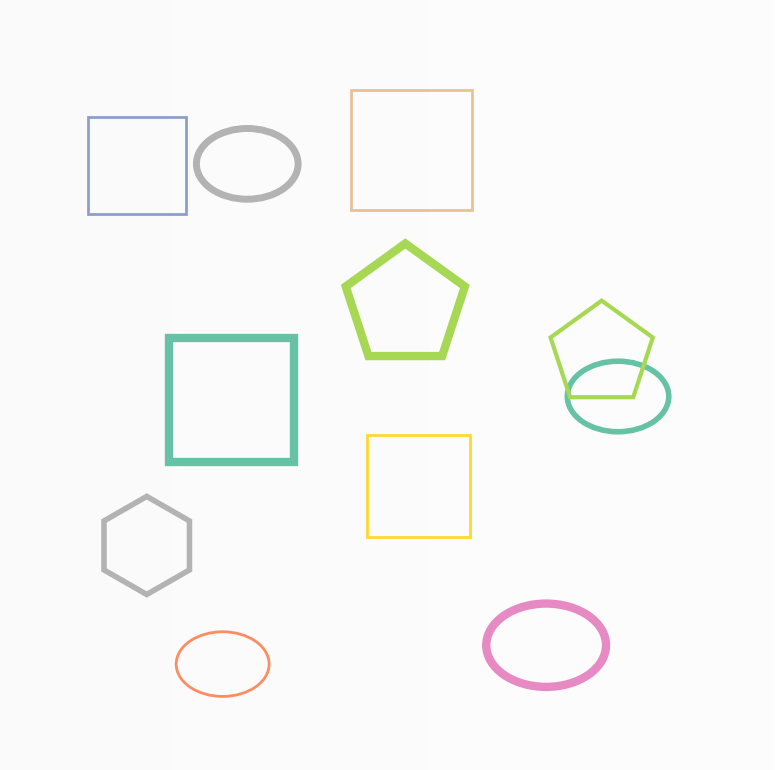[{"shape": "oval", "thickness": 2, "radius": 0.33, "center": [0.797, 0.485]}, {"shape": "square", "thickness": 3, "radius": 0.4, "center": [0.298, 0.481]}, {"shape": "oval", "thickness": 1, "radius": 0.3, "center": [0.287, 0.138]}, {"shape": "square", "thickness": 1, "radius": 0.32, "center": [0.177, 0.785]}, {"shape": "oval", "thickness": 3, "radius": 0.39, "center": [0.705, 0.162]}, {"shape": "pentagon", "thickness": 3, "radius": 0.4, "center": [0.523, 0.603]}, {"shape": "pentagon", "thickness": 1.5, "radius": 0.35, "center": [0.776, 0.54]}, {"shape": "square", "thickness": 1, "radius": 0.33, "center": [0.54, 0.369]}, {"shape": "square", "thickness": 1, "radius": 0.39, "center": [0.531, 0.806]}, {"shape": "oval", "thickness": 2.5, "radius": 0.33, "center": [0.319, 0.787]}, {"shape": "hexagon", "thickness": 2, "radius": 0.32, "center": [0.189, 0.292]}]